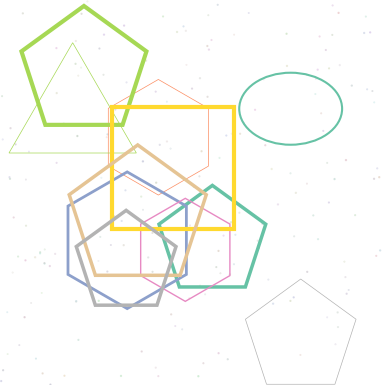[{"shape": "oval", "thickness": 1.5, "radius": 0.67, "center": [0.755, 0.718]}, {"shape": "pentagon", "thickness": 2.5, "radius": 0.73, "center": [0.552, 0.373]}, {"shape": "hexagon", "thickness": 0.5, "radius": 0.75, "center": [0.411, 0.643]}, {"shape": "hexagon", "thickness": 2, "radius": 0.89, "center": [0.33, 0.376]}, {"shape": "hexagon", "thickness": 1, "radius": 0.67, "center": [0.481, 0.351]}, {"shape": "triangle", "thickness": 0.5, "radius": 0.95, "center": [0.189, 0.698]}, {"shape": "pentagon", "thickness": 3, "radius": 0.85, "center": [0.218, 0.814]}, {"shape": "square", "thickness": 3, "radius": 0.79, "center": [0.45, 0.565]}, {"shape": "pentagon", "thickness": 2.5, "radius": 0.94, "center": [0.358, 0.436]}, {"shape": "pentagon", "thickness": 0.5, "radius": 0.76, "center": [0.781, 0.124]}, {"shape": "pentagon", "thickness": 2.5, "radius": 0.68, "center": [0.328, 0.317]}]